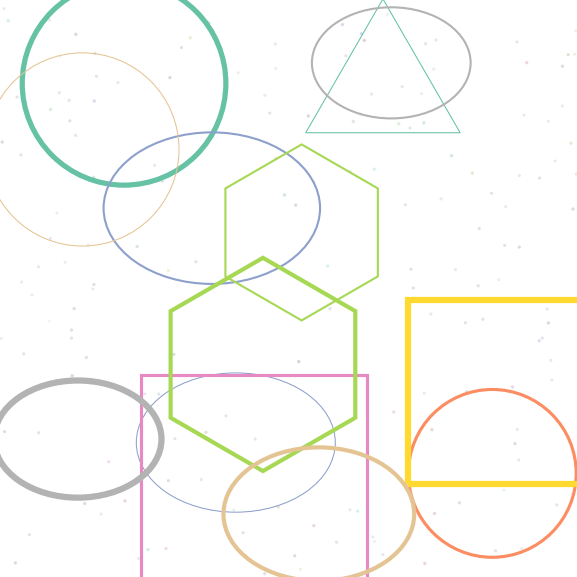[{"shape": "circle", "thickness": 2.5, "radius": 0.88, "center": [0.215, 0.855]}, {"shape": "triangle", "thickness": 0.5, "radius": 0.77, "center": [0.663, 0.846]}, {"shape": "circle", "thickness": 1.5, "radius": 0.73, "center": [0.852, 0.179]}, {"shape": "oval", "thickness": 0.5, "radius": 0.86, "center": [0.408, 0.233]}, {"shape": "oval", "thickness": 1, "radius": 0.94, "center": [0.367, 0.639]}, {"shape": "square", "thickness": 1.5, "radius": 0.98, "center": [0.439, 0.154]}, {"shape": "hexagon", "thickness": 2, "radius": 0.92, "center": [0.455, 0.368]}, {"shape": "hexagon", "thickness": 1, "radius": 0.76, "center": [0.522, 0.597]}, {"shape": "square", "thickness": 3, "radius": 0.8, "center": [0.867, 0.32]}, {"shape": "oval", "thickness": 2, "radius": 0.83, "center": [0.552, 0.109]}, {"shape": "circle", "thickness": 0.5, "radius": 0.84, "center": [0.143, 0.74]}, {"shape": "oval", "thickness": 3, "radius": 0.72, "center": [0.135, 0.239]}, {"shape": "oval", "thickness": 1, "radius": 0.69, "center": [0.678, 0.89]}]